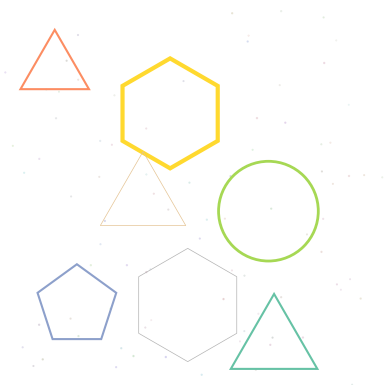[{"shape": "triangle", "thickness": 1.5, "radius": 0.65, "center": [0.712, 0.107]}, {"shape": "triangle", "thickness": 1.5, "radius": 0.51, "center": [0.142, 0.82]}, {"shape": "pentagon", "thickness": 1.5, "radius": 0.54, "center": [0.2, 0.206]}, {"shape": "circle", "thickness": 2, "radius": 0.65, "center": [0.697, 0.452]}, {"shape": "hexagon", "thickness": 3, "radius": 0.71, "center": [0.442, 0.706]}, {"shape": "triangle", "thickness": 0.5, "radius": 0.64, "center": [0.372, 0.478]}, {"shape": "hexagon", "thickness": 0.5, "radius": 0.74, "center": [0.488, 0.208]}]